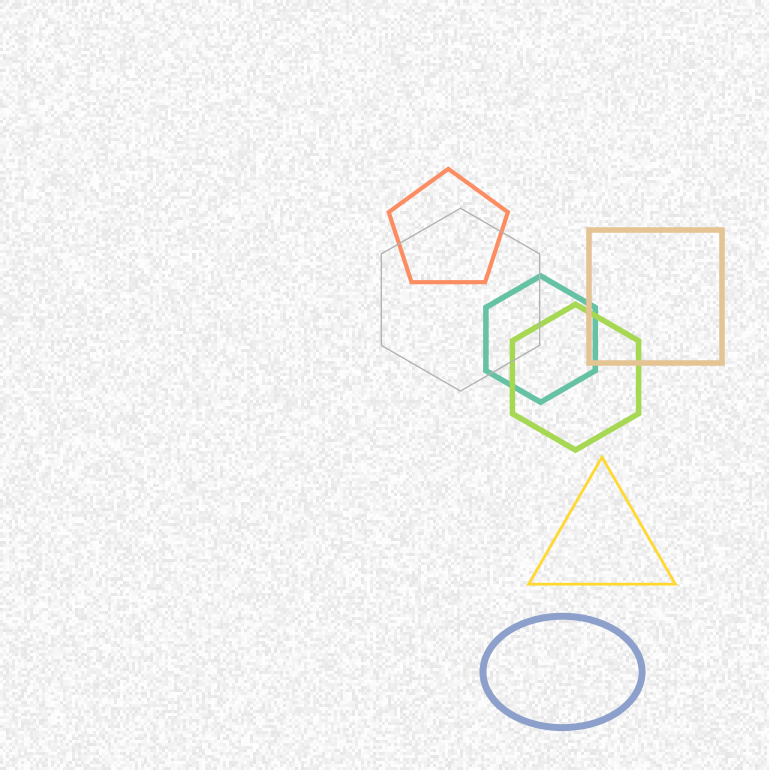[{"shape": "hexagon", "thickness": 2, "radius": 0.41, "center": [0.702, 0.56]}, {"shape": "pentagon", "thickness": 1.5, "radius": 0.41, "center": [0.582, 0.699]}, {"shape": "oval", "thickness": 2.5, "radius": 0.52, "center": [0.731, 0.127]}, {"shape": "hexagon", "thickness": 2, "radius": 0.47, "center": [0.747, 0.51]}, {"shape": "triangle", "thickness": 1, "radius": 0.55, "center": [0.782, 0.296]}, {"shape": "square", "thickness": 2, "radius": 0.43, "center": [0.851, 0.615]}, {"shape": "hexagon", "thickness": 0.5, "radius": 0.59, "center": [0.598, 0.611]}]